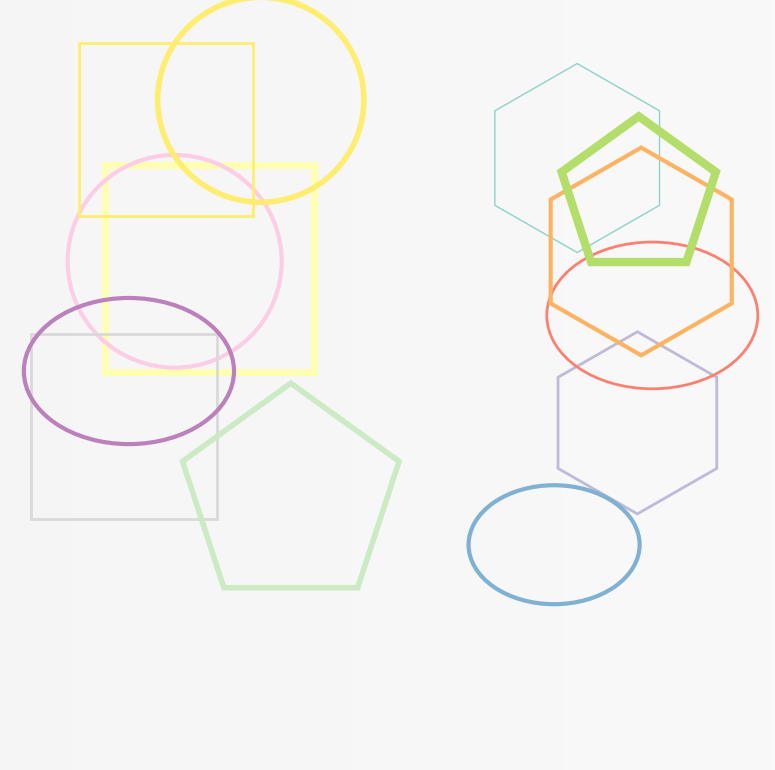[{"shape": "hexagon", "thickness": 0.5, "radius": 0.61, "center": [0.745, 0.795]}, {"shape": "square", "thickness": 2.5, "radius": 0.67, "center": [0.27, 0.651]}, {"shape": "hexagon", "thickness": 1, "radius": 0.59, "center": [0.822, 0.451]}, {"shape": "oval", "thickness": 1, "radius": 0.68, "center": [0.842, 0.59]}, {"shape": "oval", "thickness": 1.5, "radius": 0.55, "center": [0.715, 0.293]}, {"shape": "hexagon", "thickness": 1.5, "radius": 0.67, "center": [0.827, 0.673]}, {"shape": "pentagon", "thickness": 3, "radius": 0.52, "center": [0.824, 0.744]}, {"shape": "circle", "thickness": 1.5, "radius": 0.69, "center": [0.225, 0.661]}, {"shape": "square", "thickness": 1, "radius": 0.6, "center": [0.16, 0.446]}, {"shape": "oval", "thickness": 1.5, "radius": 0.68, "center": [0.166, 0.518]}, {"shape": "pentagon", "thickness": 2, "radius": 0.73, "center": [0.375, 0.355]}, {"shape": "square", "thickness": 1, "radius": 0.56, "center": [0.214, 0.832]}, {"shape": "circle", "thickness": 2, "radius": 0.67, "center": [0.336, 0.87]}]